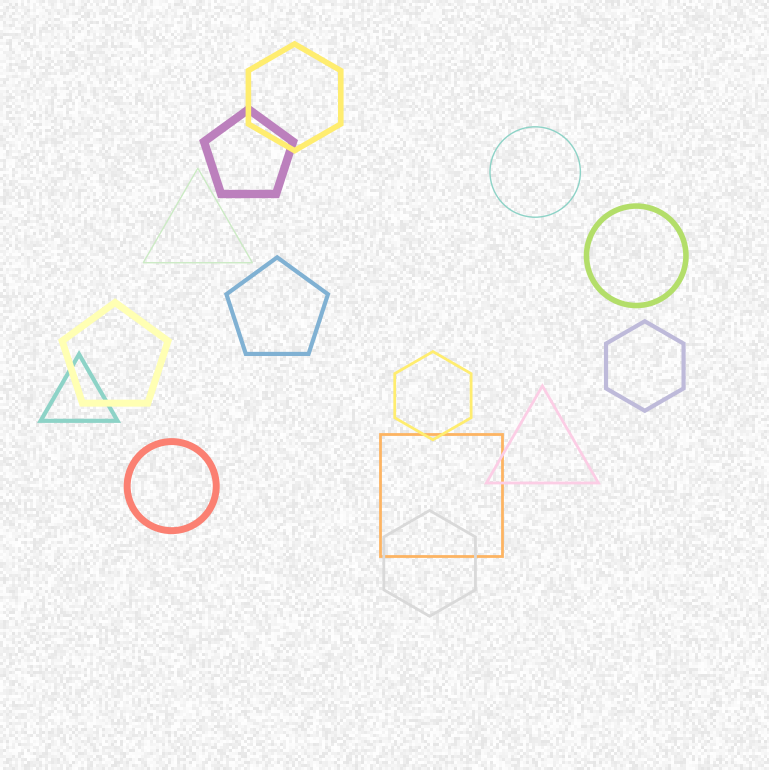[{"shape": "circle", "thickness": 0.5, "radius": 0.29, "center": [0.695, 0.777]}, {"shape": "triangle", "thickness": 1.5, "radius": 0.29, "center": [0.103, 0.482]}, {"shape": "pentagon", "thickness": 2.5, "radius": 0.36, "center": [0.149, 0.535]}, {"shape": "hexagon", "thickness": 1.5, "radius": 0.29, "center": [0.837, 0.525]}, {"shape": "circle", "thickness": 2.5, "radius": 0.29, "center": [0.223, 0.369]}, {"shape": "pentagon", "thickness": 1.5, "radius": 0.35, "center": [0.36, 0.596]}, {"shape": "square", "thickness": 1, "radius": 0.4, "center": [0.572, 0.357]}, {"shape": "circle", "thickness": 2, "radius": 0.32, "center": [0.826, 0.668]}, {"shape": "triangle", "thickness": 1, "radius": 0.42, "center": [0.704, 0.415]}, {"shape": "hexagon", "thickness": 1, "radius": 0.34, "center": [0.558, 0.268]}, {"shape": "pentagon", "thickness": 3, "radius": 0.3, "center": [0.323, 0.797]}, {"shape": "triangle", "thickness": 0.5, "radius": 0.41, "center": [0.257, 0.7]}, {"shape": "hexagon", "thickness": 1, "radius": 0.29, "center": [0.562, 0.486]}, {"shape": "hexagon", "thickness": 2, "radius": 0.35, "center": [0.383, 0.874]}]